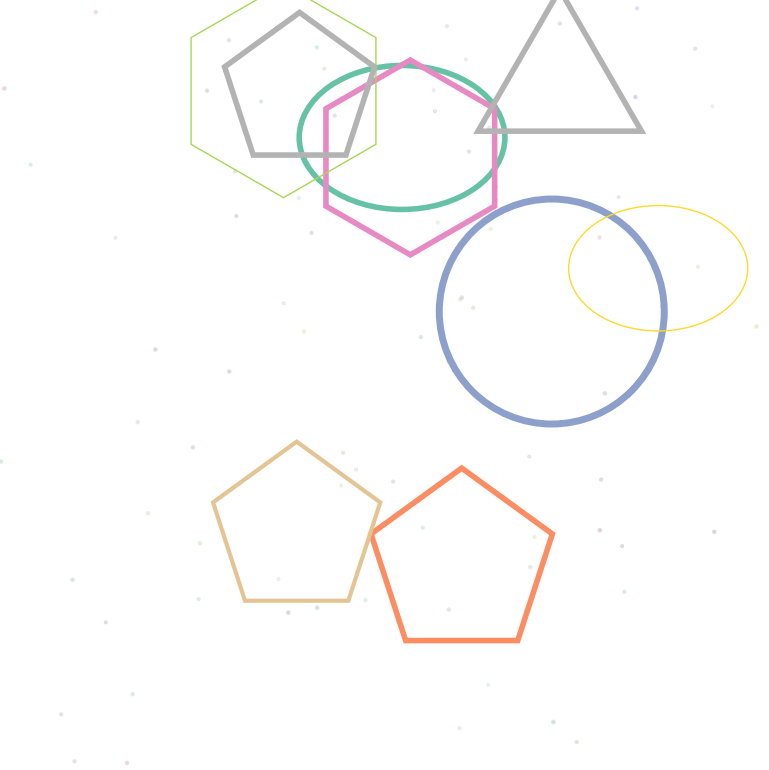[{"shape": "oval", "thickness": 2, "radius": 0.67, "center": [0.522, 0.821]}, {"shape": "pentagon", "thickness": 2, "radius": 0.62, "center": [0.6, 0.268]}, {"shape": "circle", "thickness": 2.5, "radius": 0.73, "center": [0.717, 0.595]}, {"shape": "hexagon", "thickness": 2, "radius": 0.63, "center": [0.533, 0.796]}, {"shape": "hexagon", "thickness": 0.5, "radius": 0.69, "center": [0.368, 0.882]}, {"shape": "oval", "thickness": 0.5, "radius": 0.58, "center": [0.855, 0.652]}, {"shape": "pentagon", "thickness": 1.5, "radius": 0.57, "center": [0.385, 0.312]}, {"shape": "pentagon", "thickness": 2, "radius": 0.51, "center": [0.389, 0.881]}, {"shape": "triangle", "thickness": 2, "radius": 0.61, "center": [0.727, 0.891]}]